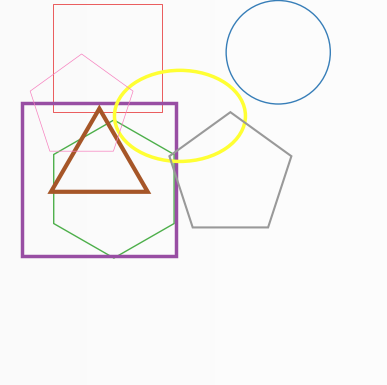[{"shape": "square", "thickness": 0.5, "radius": 0.71, "center": [0.277, 0.849]}, {"shape": "circle", "thickness": 1, "radius": 0.67, "center": [0.718, 0.864]}, {"shape": "hexagon", "thickness": 1, "radius": 0.9, "center": [0.294, 0.509]}, {"shape": "square", "thickness": 2.5, "radius": 0.99, "center": [0.255, 0.534]}, {"shape": "oval", "thickness": 2.5, "radius": 0.85, "center": [0.464, 0.699]}, {"shape": "triangle", "thickness": 3, "radius": 0.72, "center": [0.256, 0.574]}, {"shape": "pentagon", "thickness": 0.5, "radius": 0.7, "center": [0.211, 0.72]}, {"shape": "pentagon", "thickness": 1.5, "radius": 0.83, "center": [0.595, 0.543]}]